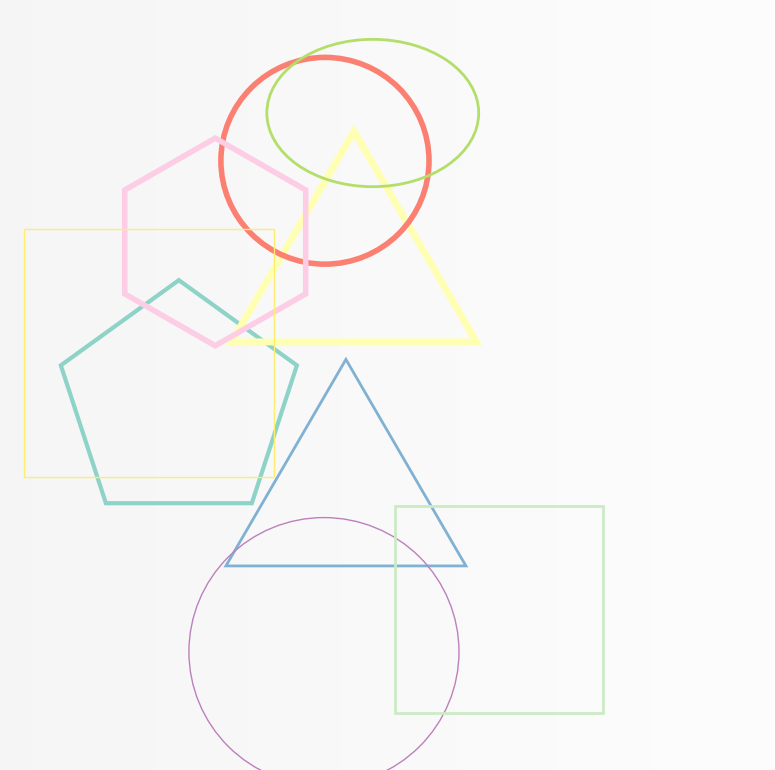[{"shape": "pentagon", "thickness": 1.5, "radius": 0.8, "center": [0.231, 0.476]}, {"shape": "triangle", "thickness": 2.5, "radius": 0.91, "center": [0.457, 0.647]}, {"shape": "circle", "thickness": 2, "radius": 0.67, "center": [0.419, 0.791]}, {"shape": "triangle", "thickness": 1, "radius": 0.89, "center": [0.446, 0.354]}, {"shape": "oval", "thickness": 1, "radius": 0.68, "center": [0.481, 0.853]}, {"shape": "hexagon", "thickness": 2, "radius": 0.67, "center": [0.278, 0.686]}, {"shape": "circle", "thickness": 0.5, "radius": 0.87, "center": [0.418, 0.154]}, {"shape": "square", "thickness": 1, "radius": 0.67, "center": [0.644, 0.209]}, {"shape": "square", "thickness": 0.5, "radius": 0.8, "center": [0.193, 0.542]}]